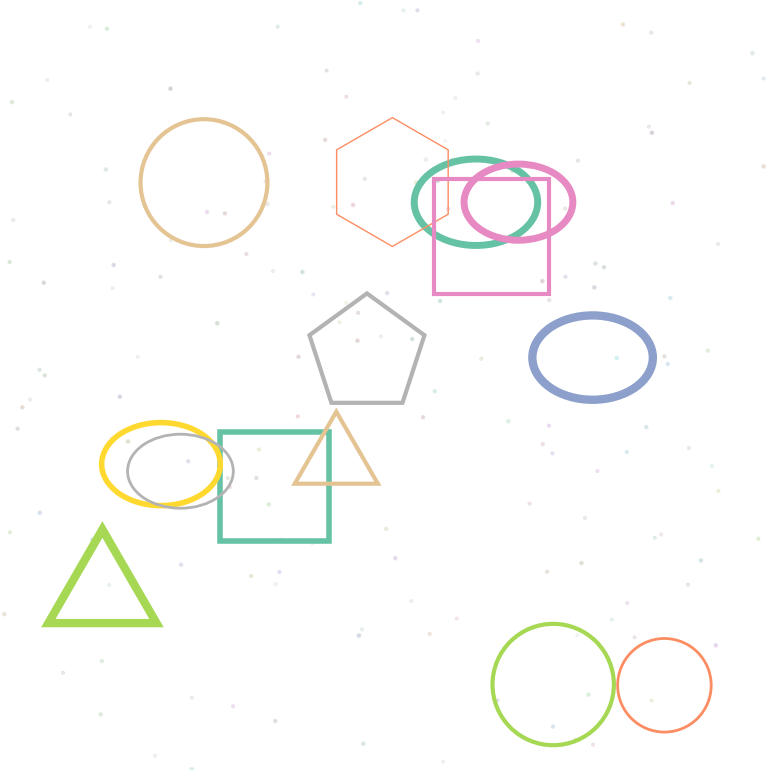[{"shape": "oval", "thickness": 2.5, "radius": 0.4, "center": [0.618, 0.737]}, {"shape": "square", "thickness": 2, "radius": 0.35, "center": [0.356, 0.368]}, {"shape": "circle", "thickness": 1, "radius": 0.3, "center": [0.863, 0.11]}, {"shape": "hexagon", "thickness": 0.5, "radius": 0.42, "center": [0.51, 0.764]}, {"shape": "oval", "thickness": 3, "radius": 0.39, "center": [0.77, 0.536]}, {"shape": "oval", "thickness": 2.5, "radius": 0.35, "center": [0.673, 0.737]}, {"shape": "square", "thickness": 1.5, "radius": 0.37, "center": [0.639, 0.693]}, {"shape": "circle", "thickness": 1.5, "radius": 0.39, "center": [0.718, 0.111]}, {"shape": "triangle", "thickness": 3, "radius": 0.41, "center": [0.133, 0.231]}, {"shape": "oval", "thickness": 2, "radius": 0.39, "center": [0.209, 0.397]}, {"shape": "circle", "thickness": 1.5, "radius": 0.41, "center": [0.265, 0.763]}, {"shape": "triangle", "thickness": 1.5, "radius": 0.31, "center": [0.437, 0.403]}, {"shape": "oval", "thickness": 1, "radius": 0.34, "center": [0.234, 0.388]}, {"shape": "pentagon", "thickness": 1.5, "radius": 0.39, "center": [0.477, 0.54]}]